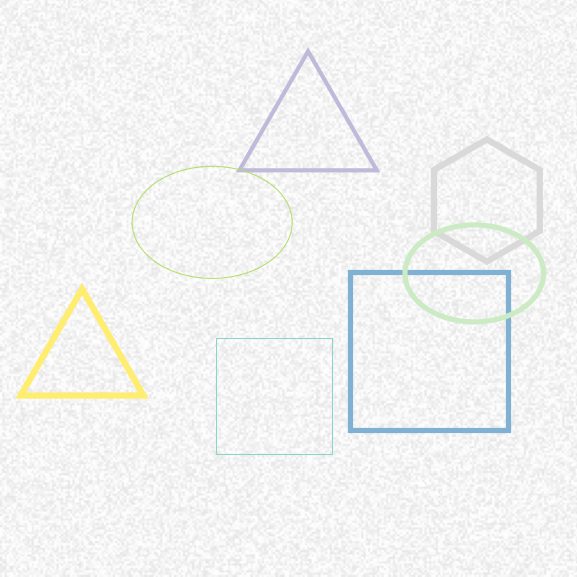[{"shape": "square", "thickness": 0.5, "radius": 0.5, "center": [0.475, 0.314]}, {"shape": "triangle", "thickness": 2, "radius": 0.69, "center": [0.533, 0.773]}, {"shape": "square", "thickness": 2.5, "radius": 0.68, "center": [0.743, 0.392]}, {"shape": "oval", "thickness": 0.5, "radius": 0.69, "center": [0.367, 0.614]}, {"shape": "hexagon", "thickness": 3, "radius": 0.53, "center": [0.843, 0.652]}, {"shape": "oval", "thickness": 2.5, "radius": 0.6, "center": [0.821, 0.526]}, {"shape": "triangle", "thickness": 3, "radius": 0.61, "center": [0.142, 0.376]}]